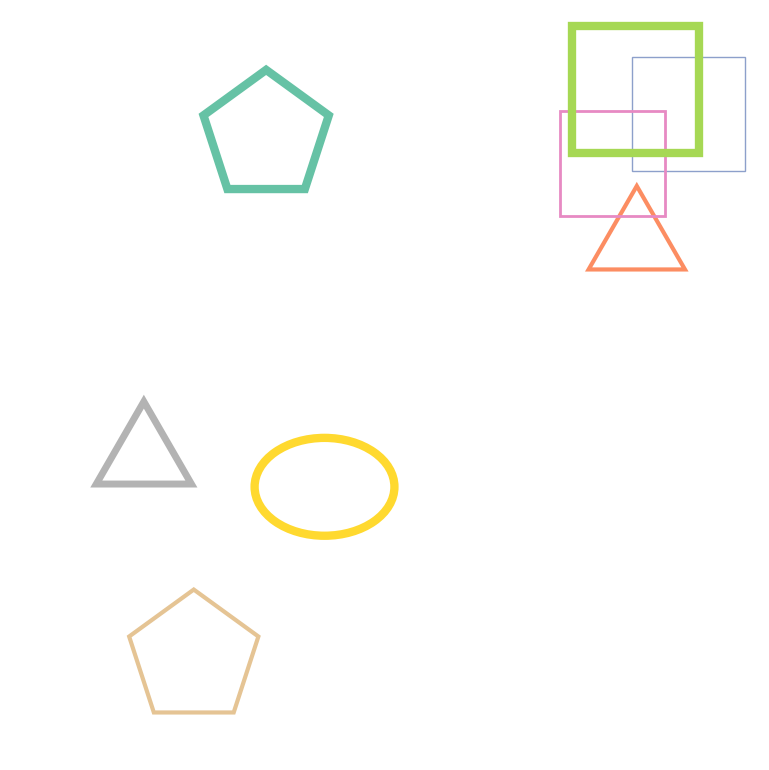[{"shape": "pentagon", "thickness": 3, "radius": 0.43, "center": [0.346, 0.824]}, {"shape": "triangle", "thickness": 1.5, "radius": 0.36, "center": [0.827, 0.686]}, {"shape": "square", "thickness": 0.5, "radius": 0.37, "center": [0.894, 0.852]}, {"shape": "square", "thickness": 1, "radius": 0.34, "center": [0.795, 0.787]}, {"shape": "square", "thickness": 3, "radius": 0.41, "center": [0.825, 0.884]}, {"shape": "oval", "thickness": 3, "radius": 0.45, "center": [0.421, 0.368]}, {"shape": "pentagon", "thickness": 1.5, "radius": 0.44, "center": [0.252, 0.146]}, {"shape": "triangle", "thickness": 2.5, "radius": 0.36, "center": [0.187, 0.407]}]